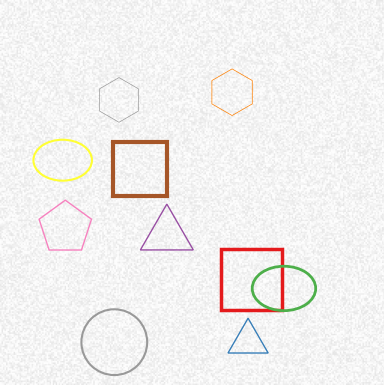[{"shape": "square", "thickness": 2.5, "radius": 0.39, "center": [0.654, 0.274]}, {"shape": "triangle", "thickness": 1, "radius": 0.3, "center": [0.644, 0.113]}, {"shape": "oval", "thickness": 2, "radius": 0.41, "center": [0.738, 0.251]}, {"shape": "triangle", "thickness": 1, "radius": 0.4, "center": [0.433, 0.391]}, {"shape": "hexagon", "thickness": 0.5, "radius": 0.3, "center": [0.603, 0.76]}, {"shape": "oval", "thickness": 1.5, "radius": 0.38, "center": [0.163, 0.584]}, {"shape": "square", "thickness": 3, "radius": 0.35, "center": [0.364, 0.561]}, {"shape": "pentagon", "thickness": 1, "radius": 0.36, "center": [0.17, 0.409]}, {"shape": "circle", "thickness": 1.5, "radius": 0.43, "center": [0.297, 0.111]}, {"shape": "hexagon", "thickness": 0.5, "radius": 0.29, "center": [0.309, 0.74]}]